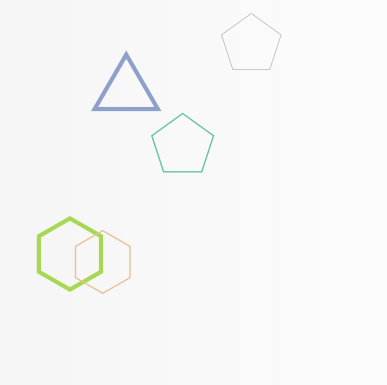[{"shape": "pentagon", "thickness": 1, "radius": 0.42, "center": [0.471, 0.621]}, {"shape": "triangle", "thickness": 3, "radius": 0.47, "center": [0.326, 0.764]}, {"shape": "hexagon", "thickness": 3, "radius": 0.46, "center": [0.18, 0.34]}, {"shape": "hexagon", "thickness": 1, "radius": 0.41, "center": [0.265, 0.32]}, {"shape": "pentagon", "thickness": 0.5, "radius": 0.4, "center": [0.648, 0.884]}]